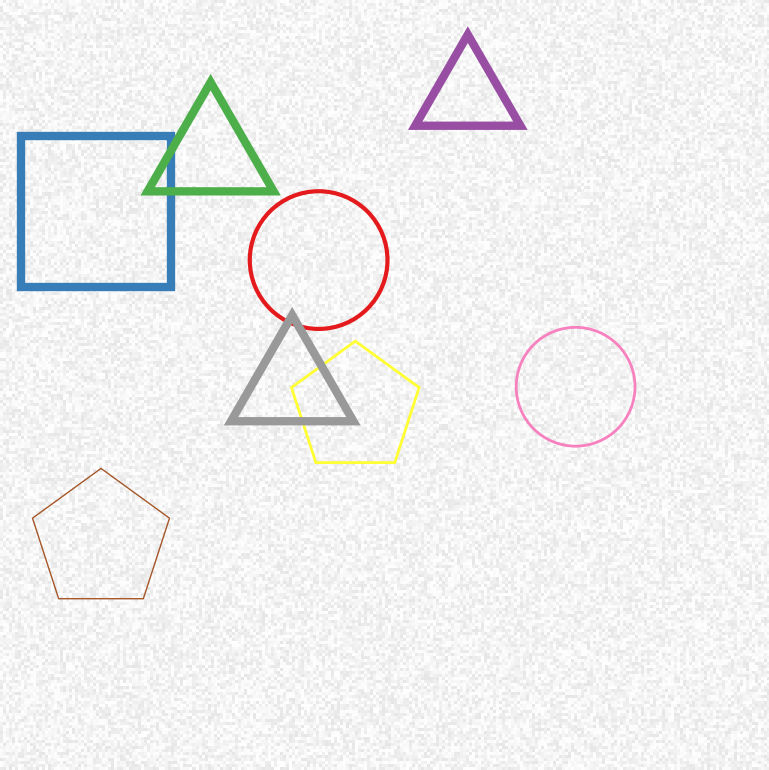[{"shape": "circle", "thickness": 1.5, "radius": 0.45, "center": [0.414, 0.662]}, {"shape": "square", "thickness": 3, "radius": 0.49, "center": [0.125, 0.725]}, {"shape": "triangle", "thickness": 3, "radius": 0.47, "center": [0.274, 0.799]}, {"shape": "triangle", "thickness": 3, "radius": 0.39, "center": [0.608, 0.876]}, {"shape": "pentagon", "thickness": 1, "radius": 0.44, "center": [0.461, 0.47]}, {"shape": "pentagon", "thickness": 0.5, "radius": 0.47, "center": [0.131, 0.298]}, {"shape": "circle", "thickness": 1, "radius": 0.39, "center": [0.748, 0.498]}, {"shape": "triangle", "thickness": 3, "radius": 0.46, "center": [0.379, 0.499]}]